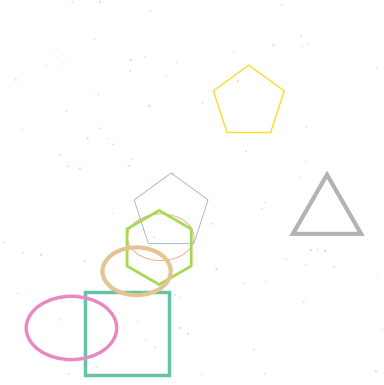[{"shape": "square", "thickness": 2.5, "radius": 0.54, "center": [0.33, 0.133]}, {"shape": "oval", "thickness": 0.5, "radius": 0.43, "center": [0.417, 0.384]}, {"shape": "pentagon", "thickness": 0.5, "radius": 0.5, "center": [0.444, 0.45]}, {"shape": "oval", "thickness": 2.5, "radius": 0.59, "center": [0.186, 0.148]}, {"shape": "hexagon", "thickness": 2, "radius": 0.48, "center": [0.413, 0.357]}, {"shape": "pentagon", "thickness": 1, "radius": 0.48, "center": [0.646, 0.734]}, {"shape": "oval", "thickness": 3, "radius": 0.44, "center": [0.355, 0.295]}, {"shape": "triangle", "thickness": 3, "radius": 0.51, "center": [0.849, 0.444]}]